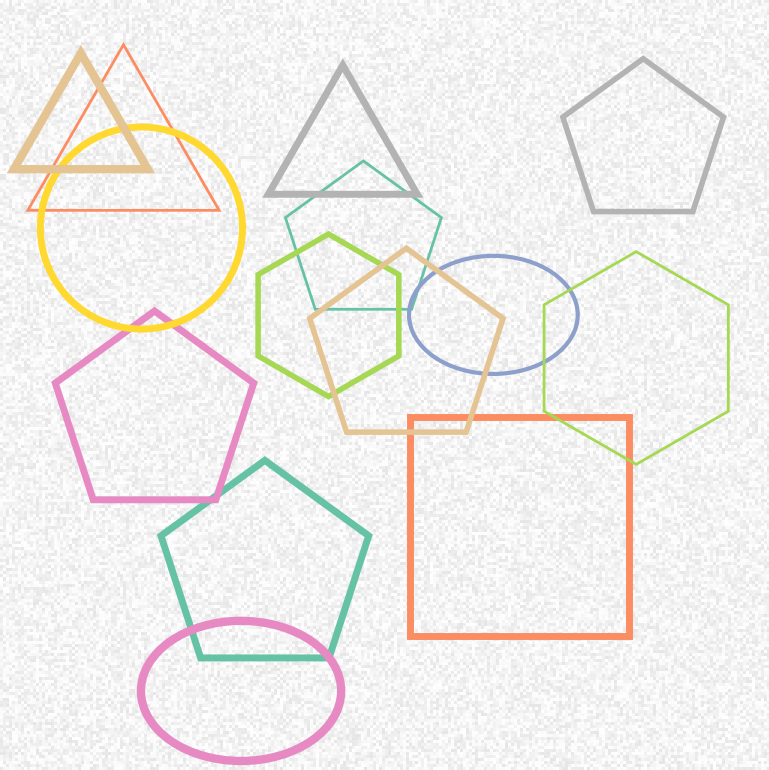[{"shape": "pentagon", "thickness": 1, "radius": 0.53, "center": [0.472, 0.685]}, {"shape": "pentagon", "thickness": 2.5, "radius": 0.71, "center": [0.344, 0.26]}, {"shape": "square", "thickness": 2.5, "radius": 0.71, "center": [0.675, 0.316]}, {"shape": "triangle", "thickness": 1, "radius": 0.72, "center": [0.16, 0.799]}, {"shape": "oval", "thickness": 1.5, "radius": 0.55, "center": [0.641, 0.591]}, {"shape": "oval", "thickness": 3, "radius": 0.65, "center": [0.313, 0.103]}, {"shape": "pentagon", "thickness": 2.5, "radius": 0.68, "center": [0.201, 0.461]}, {"shape": "hexagon", "thickness": 2, "radius": 0.53, "center": [0.427, 0.591]}, {"shape": "hexagon", "thickness": 1, "radius": 0.69, "center": [0.826, 0.535]}, {"shape": "circle", "thickness": 2.5, "radius": 0.66, "center": [0.184, 0.704]}, {"shape": "pentagon", "thickness": 2, "radius": 0.66, "center": [0.528, 0.546]}, {"shape": "triangle", "thickness": 3, "radius": 0.5, "center": [0.105, 0.83]}, {"shape": "pentagon", "thickness": 2, "radius": 0.55, "center": [0.835, 0.814]}, {"shape": "triangle", "thickness": 2.5, "radius": 0.56, "center": [0.445, 0.804]}]